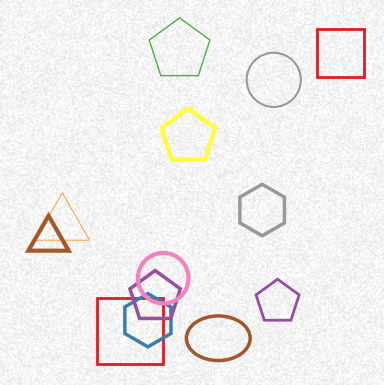[{"shape": "square", "thickness": 2, "radius": 0.43, "center": [0.337, 0.139]}, {"shape": "square", "thickness": 2, "radius": 0.31, "center": [0.884, 0.863]}, {"shape": "hexagon", "thickness": 2.5, "radius": 0.35, "center": [0.384, 0.168]}, {"shape": "pentagon", "thickness": 1, "radius": 0.41, "center": [0.466, 0.871]}, {"shape": "pentagon", "thickness": 2, "radius": 0.29, "center": [0.721, 0.216]}, {"shape": "pentagon", "thickness": 2.5, "radius": 0.34, "center": [0.403, 0.228]}, {"shape": "triangle", "thickness": 0.5, "radius": 0.41, "center": [0.162, 0.417]}, {"shape": "pentagon", "thickness": 3, "radius": 0.37, "center": [0.489, 0.645]}, {"shape": "oval", "thickness": 2.5, "radius": 0.41, "center": [0.567, 0.121]}, {"shape": "triangle", "thickness": 3, "radius": 0.3, "center": [0.126, 0.379]}, {"shape": "circle", "thickness": 3, "radius": 0.33, "center": [0.424, 0.278]}, {"shape": "hexagon", "thickness": 2.5, "radius": 0.33, "center": [0.681, 0.454]}, {"shape": "circle", "thickness": 1.5, "radius": 0.35, "center": [0.711, 0.793]}]